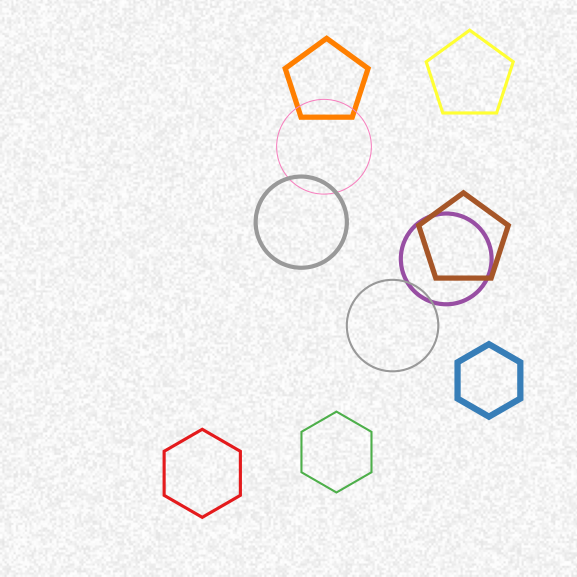[{"shape": "hexagon", "thickness": 1.5, "radius": 0.38, "center": [0.35, 0.18]}, {"shape": "hexagon", "thickness": 3, "radius": 0.31, "center": [0.847, 0.34]}, {"shape": "hexagon", "thickness": 1, "radius": 0.35, "center": [0.583, 0.216]}, {"shape": "circle", "thickness": 2, "radius": 0.39, "center": [0.773, 0.551]}, {"shape": "pentagon", "thickness": 2.5, "radius": 0.38, "center": [0.566, 0.857]}, {"shape": "pentagon", "thickness": 1.5, "radius": 0.4, "center": [0.813, 0.868]}, {"shape": "pentagon", "thickness": 2.5, "radius": 0.41, "center": [0.803, 0.584]}, {"shape": "circle", "thickness": 0.5, "radius": 0.41, "center": [0.561, 0.745]}, {"shape": "circle", "thickness": 2, "radius": 0.39, "center": [0.522, 0.614]}, {"shape": "circle", "thickness": 1, "radius": 0.4, "center": [0.68, 0.435]}]